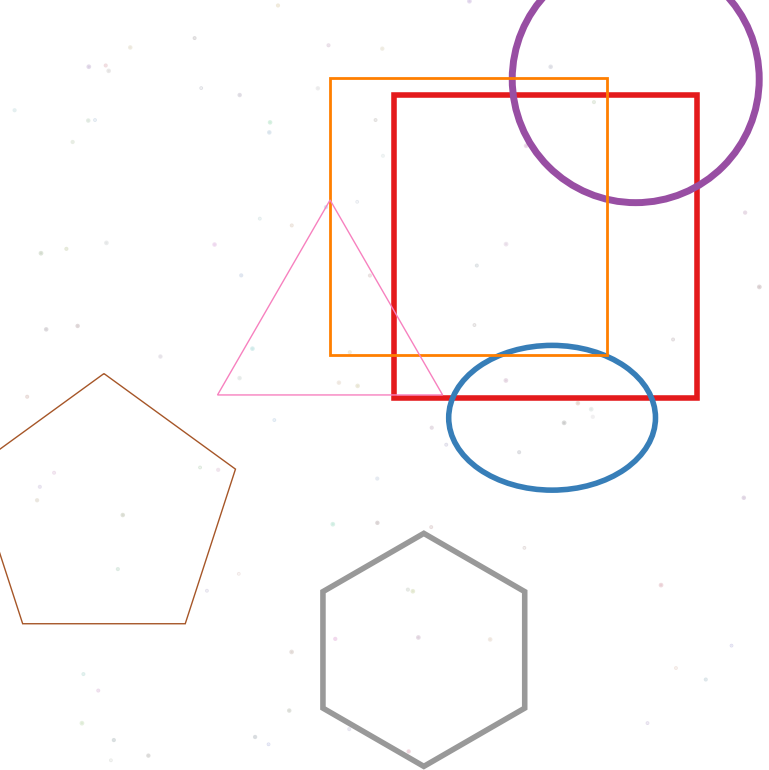[{"shape": "square", "thickness": 2, "radius": 0.98, "center": [0.708, 0.68]}, {"shape": "oval", "thickness": 2, "radius": 0.67, "center": [0.717, 0.457]}, {"shape": "circle", "thickness": 2.5, "radius": 0.8, "center": [0.826, 0.897]}, {"shape": "square", "thickness": 1, "radius": 0.9, "center": [0.608, 0.719]}, {"shape": "pentagon", "thickness": 0.5, "radius": 0.9, "center": [0.135, 0.335]}, {"shape": "triangle", "thickness": 0.5, "radius": 0.84, "center": [0.429, 0.571]}, {"shape": "hexagon", "thickness": 2, "radius": 0.76, "center": [0.55, 0.156]}]